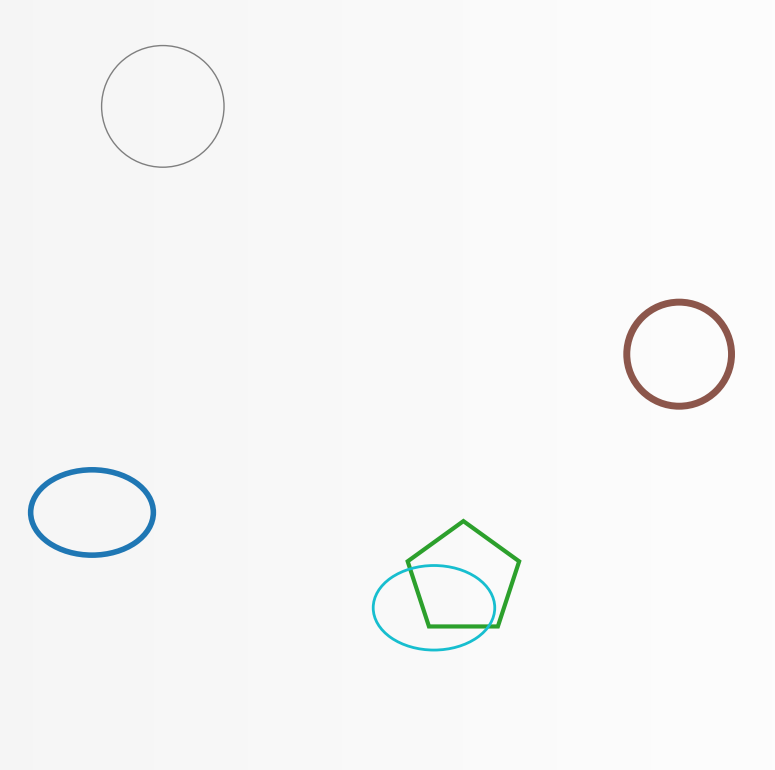[{"shape": "oval", "thickness": 2, "radius": 0.4, "center": [0.119, 0.334]}, {"shape": "pentagon", "thickness": 1.5, "radius": 0.38, "center": [0.598, 0.248]}, {"shape": "circle", "thickness": 2.5, "radius": 0.34, "center": [0.876, 0.54]}, {"shape": "circle", "thickness": 0.5, "radius": 0.39, "center": [0.21, 0.862]}, {"shape": "oval", "thickness": 1, "radius": 0.39, "center": [0.56, 0.211]}]